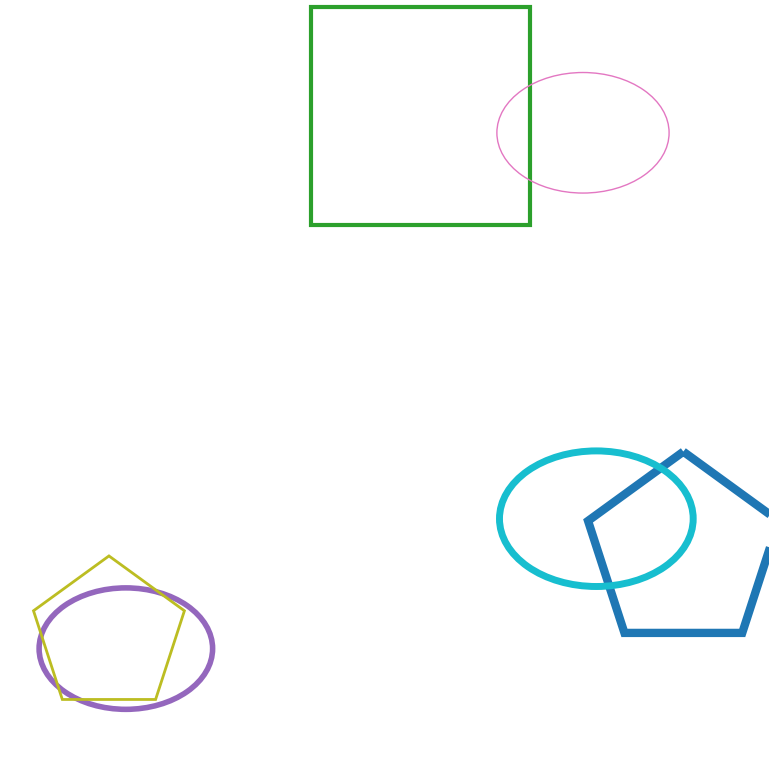[{"shape": "pentagon", "thickness": 3, "radius": 0.65, "center": [0.887, 0.283]}, {"shape": "square", "thickness": 1.5, "radius": 0.71, "center": [0.546, 0.849]}, {"shape": "oval", "thickness": 2, "radius": 0.56, "center": [0.163, 0.158]}, {"shape": "oval", "thickness": 0.5, "radius": 0.56, "center": [0.757, 0.828]}, {"shape": "pentagon", "thickness": 1, "radius": 0.52, "center": [0.142, 0.175]}, {"shape": "oval", "thickness": 2.5, "radius": 0.63, "center": [0.774, 0.326]}]